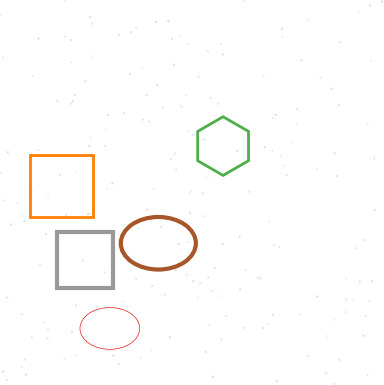[{"shape": "oval", "thickness": 0.5, "radius": 0.39, "center": [0.285, 0.147]}, {"shape": "hexagon", "thickness": 2, "radius": 0.38, "center": [0.579, 0.621]}, {"shape": "square", "thickness": 2, "radius": 0.4, "center": [0.16, 0.517]}, {"shape": "oval", "thickness": 3, "radius": 0.49, "center": [0.411, 0.368]}, {"shape": "square", "thickness": 3, "radius": 0.36, "center": [0.221, 0.326]}]